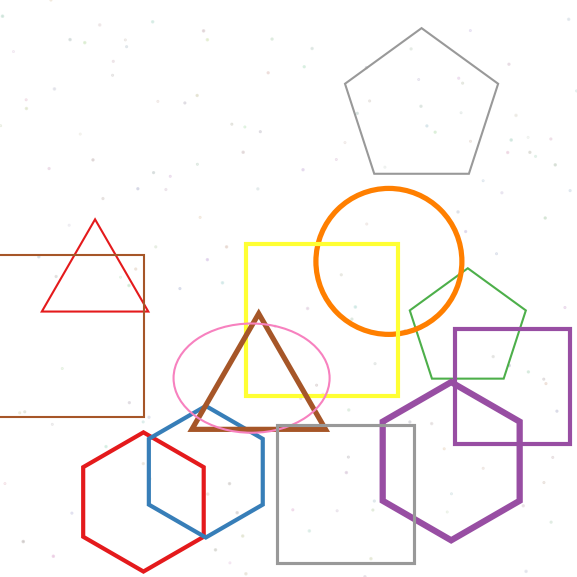[{"shape": "hexagon", "thickness": 2, "radius": 0.6, "center": [0.248, 0.13]}, {"shape": "triangle", "thickness": 1, "radius": 0.53, "center": [0.165, 0.513]}, {"shape": "hexagon", "thickness": 2, "radius": 0.57, "center": [0.356, 0.182]}, {"shape": "pentagon", "thickness": 1, "radius": 0.53, "center": [0.81, 0.429]}, {"shape": "square", "thickness": 2, "radius": 0.5, "center": [0.888, 0.33]}, {"shape": "hexagon", "thickness": 3, "radius": 0.68, "center": [0.781, 0.201]}, {"shape": "circle", "thickness": 2.5, "radius": 0.63, "center": [0.673, 0.546]}, {"shape": "square", "thickness": 2, "radius": 0.66, "center": [0.557, 0.445]}, {"shape": "square", "thickness": 1, "radius": 0.7, "center": [0.11, 0.418]}, {"shape": "triangle", "thickness": 2.5, "radius": 0.67, "center": [0.448, 0.322]}, {"shape": "oval", "thickness": 1, "radius": 0.68, "center": [0.436, 0.344]}, {"shape": "pentagon", "thickness": 1, "radius": 0.7, "center": [0.73, 0.811]}, {"shape": "square", "thickness": 1.5, "radius": 0.59, "center": [0.598, 0.144]}]